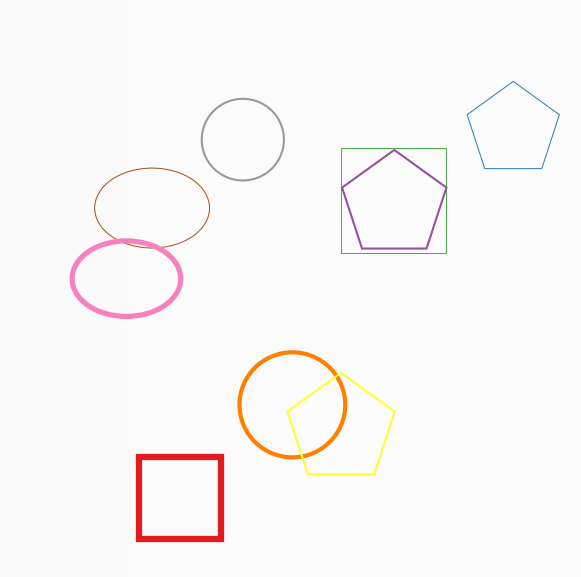[{"shape": "square", "thickness": 3, "radius": 0.35, "center": [0.309, 0.137]}, {"shape": "pentagon", "thickness": 0.5, "radius": 0.42, "center": [0.883, 0.775]}, {"shape": "square", "thickness": 0.5, "radius": 0.45, "center": [0.677, 0.652]}, {"shape": "pentagon", "thickness": 1, "radius": 0.47, "center": [0.678, 0.645]}, {"shape": "circle", "thickness": 2, "radius": 0.45, "center": [0.503, 0.298]}, {"shape": "pentagon", "thickness": 1, "radius": 0.49, "center": [0.587, 0.256]}, {"shape": "oval", "thickness": 0.5, "radius": 0.49, "center": [0.262, 0.639]}, {"shape": "oval", "thickness": 2.5, "radius": 0.47, "center": [0.217, 0.517]}, {"shape": "circle", "thickness": 1, "radius": 0.35, "center": [0.418, 0.757]}]